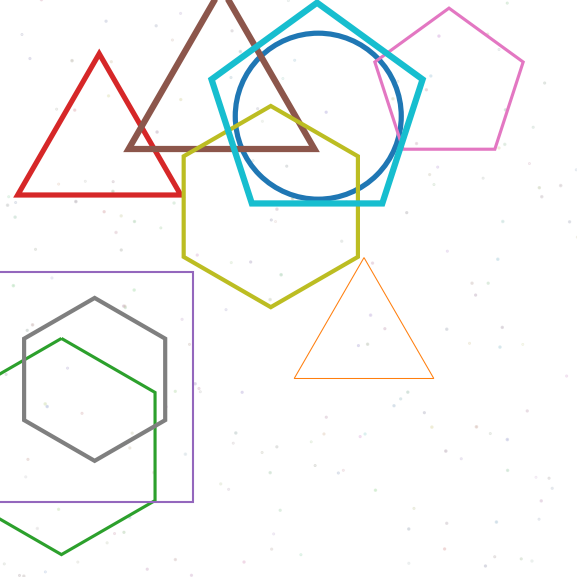[{"shape": "circle", "thickness": 2.5, "radius": 0.72, "center": [0.551, 0.798]}, {"shape": "triangle", "thickness": 0.5, "radius": 0.7, "center": [0.63, 0.414]}, {"shape": "hexagon", "thickness": 1.5, "radius": 0.94, "center": [0.106, 0.226]}, {"shape": "triangle", "thickness": 2.5, "radius": 0.82, "center": [0.172, 0.743]}, {"shape": "square", "thickness": 1, "radius": 1.0, "center": [0.135, 0.329]}, {"shape": "triangle", "thickness": 3, "radius": 0.93, "center": [0.384, 0.834]}, {"shape": "pentagon", "thickness": 1.5, "radius": 0.68, "center": [0.777, 0.85]}, {"shape": "hexagon", "thickness": 2, "radius": 0.71, "center": [0.164, 0.342]}, {"shape": "hexagon", "thickness": 2, "radius": 0.87, "center": [0.469, 0.641]}, {"shape": "pentagon", "thickness": 3, "radius": 0.96, "center": [0.549, 0.802]}]